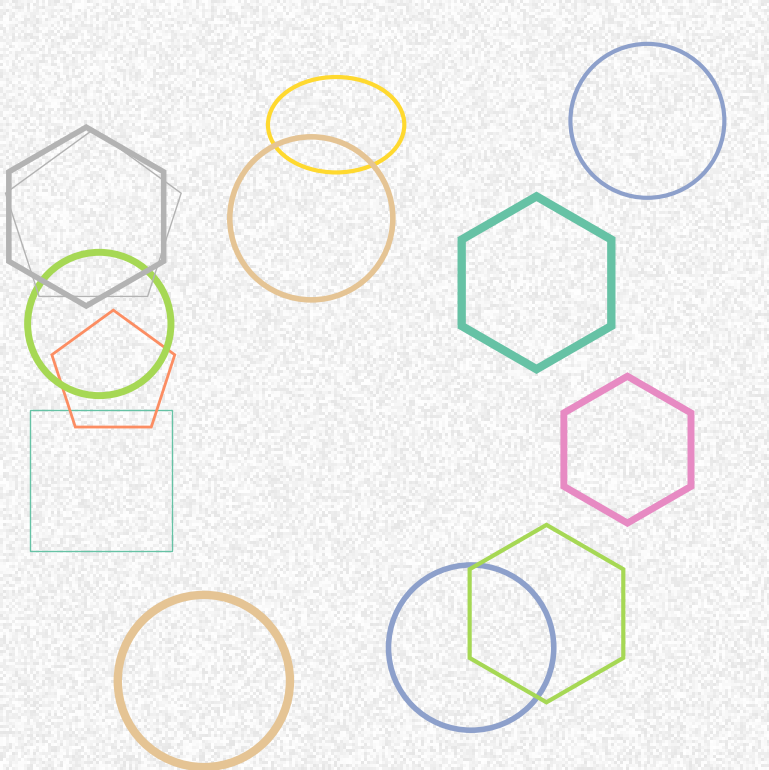[{"shape": "hexagon", "thickness": 3, "radius": 0.56, "center": [0.697, 0.633]}, {"shape": "square", "thickness": 0.5, "radius": 0.46, "center": [0.131, 0.376]}, {"shape": "pentagon", "thickness": 1, "radius": 0.42, "center": [0.147, 0.513]}, {"shape": "circle", "thickness": 2, "radius": 0.54, "center": [0.612, 0.159]}, {"shape": "circle", "thickness": 1.5, "radius": 0.5, "center": [0.841, 0.843]}, {"shape": "hexagon", "thickness": 2.5, "radius": 0.48, "center": [0.815, 0.416]}, {"shape": "circle", "thickness": 2.5, "radius": 0.47, "center": [0.129, 0.579]}, {"shape": "hexagon", "thickness": 1.5, "radius": 0.58, "center": [0.71, 0.203]}, {"shape": "oval", "thickness": 1.5, "radius": 0.44, "center": [0.437, 0.838]}, {"shape": "circle", "thickness": 3, "radius": 0.56, "center": [0.265, 0.116]}, {"shape": "circle", "thickness": 2, "radius": 0.53, "center": [0.404, 0.716]}, {"shape": "pentagon", "thickness": 0.5, "radius": 0.6, "center": [0.121, 0.712]}, {"shape": "hexagon", "thickness": 2, "radius": 0.58, "center": [0.112, 0.719]}]